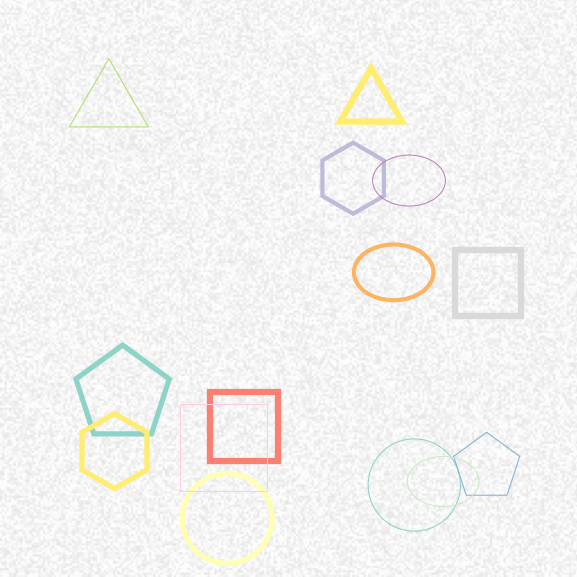[{"shape": "pentagon", "thickness": 2.5, "radius": 0.42, "center": [0.212, 0.317]}, {"shape": "circle", "thickness": 0.5, "radius": 0.4, "center": [0.717, 0.159]}, {"shape": "circle", "thickness": 2.5, "radius": 0.39, "center": [0.393, 0.101]}, {"shape": "hexagon", "thickness": 2, "radius": 0.31, "center": [0.612, 0.691]}, {"shape": "square", "thickness": 3, "radius": 0.3, "center": [0.422, 0.261]}, {"shape": "pentagon", "thickness": 0.5, "radius": 0.3, "center": [0.843, 0.19]}, {"shape": "oval", "thickness": 2, "radius": 0.34, "center": [0.682, 0.528]}, {"shape": "triangle", "thickness": 0.5, "radius": 0.39, "center": [0.189, 0.819]}, {"shape": "square", "thickness": 0.5, "radius": 0.38, "center": [0.387, 0.225]}, {"shape": "square", "thickness": 3, "radius": 0.29, "center": [0.845, 0.509]}, {"shape": "oval", "thickness": 0.5, "radius": 0.32, "center": [0.708, 0.686]}, {"shape": "oval", "thickness": 0.5, "radius": 0.31, "center": [0.767, 0.165]}, {"shape": "triangle", "thickness": 3, "radius": 0.31, "center": [0.643, 0.819]}, {"shape": "hexagon", "thickness": 2.5, "radius": 0.32, "center": [0.198, 0.218]}]